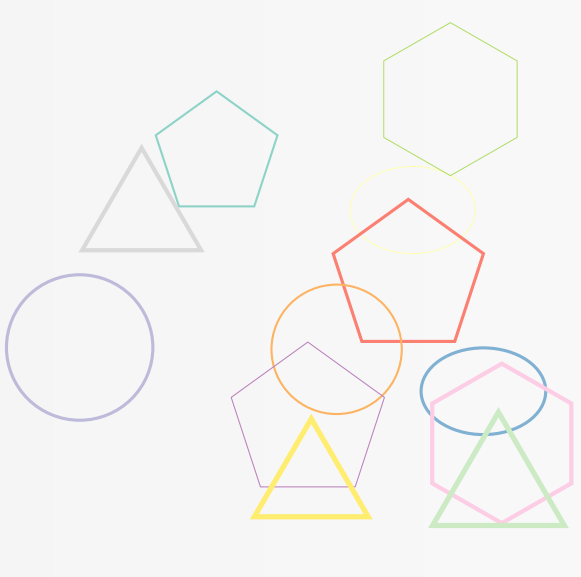[{"shape": "pentagon", "thickness": 1, "radius": 0.55, "center": [0.373, 0.731]}, {"shape": "oval", "thickness": 0.5, "radius": 0.54, "center": [0.71, 0.635]}, {"shape": "circle", "thickness": 1.5, "radius": 0.63, "center": [0.137, 0.397]}, {"shape": "pentagon", "thickness": 1.5, "radius": 0.68, "center": [0.702, 0.518]}, {"shape": "oval", "thickness": 1.5, "radius": 0.54, "center": [0.832, 0.322]}, {"shape": "circle", "thickness": 1, "radius": 0.56, "center": [0.579, 0.394]}, {"shape": "hexagon", "thickness": 0.5, "radius": 0.66, "center": [0.775, 0.827]}, {"shape": "hexagon", "thickness": 2, "radius": 0.69, "center": [0.863, 0.231]}, {"shape": "triangle", "thickness": 2, "radius": 0.59, "center": [0.244, 0.625]}, {"shape": "pentagon", "thickness": 0.5, "radius": 0.69, "center": [0.53, 0.268]}, {"shape": "triangle", "thickness": 2.5, "radius": 0.65, "center": [0.858, 0.155]}, {"shape": "triangle", "thickness": 2.5, "radius": 0.57, "center": [0.536, 0.161]}]